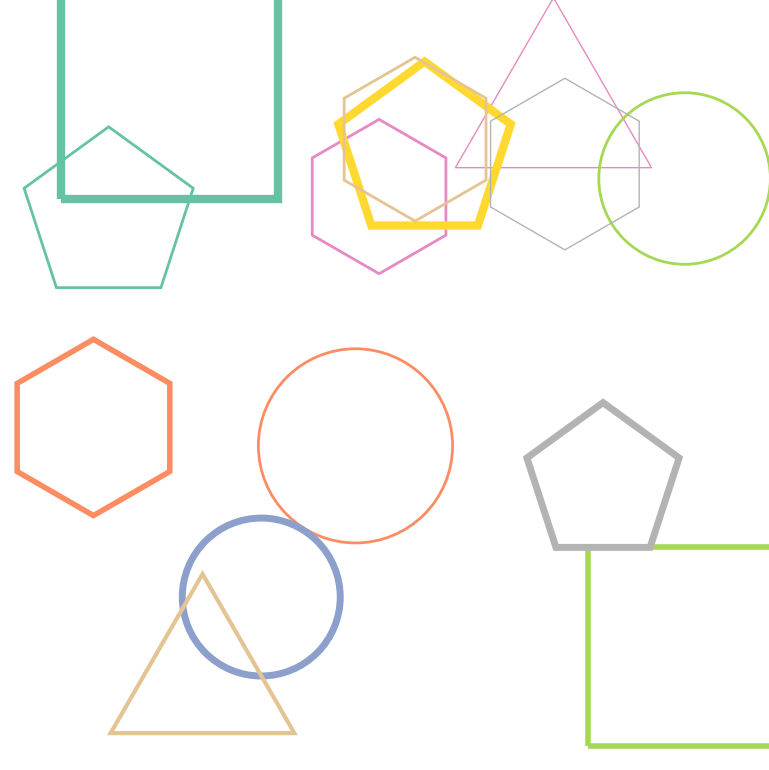[{"shape": "square", "thickness": 3, "radius": 0.71, "center": [0.22, 0.883]}, {"shape": "pentagon", "thickness": 1, "radius": 0.58, "center": [0.141, 0.72]}, {"shape": "hexagon", "thickness": 2, "radius": 0.57, "center": [0.121, 0.445]}, {"shape": "circle", "thickness": 1, "radius": 0.63, "center": [0.462, 0.421]}, {"shape": "circle", "thickness": 2.5, "radius": 0.51, "center": [0.339, 0.225]}, {"shape": "hexagon", "thickness": 1, "radius": 0.5, "center": [0.492, 0.745]}, {"shape": "triangle", "thickness": 0.5, "radius": 0.74, "center": [0.719, 0.856]}, {"shape": "circle", "thickness": 1, "radius": 0.56, "center": [0.889, 0.768]}, {"shape": "square", "thickness": 2, "radius": 0.65, "center": [0.893, 0.16]}, {"shape": "pentagon", "thickness": 3, "radius": 0.59, "center": [0.551, 0.802]}, {"shape": "triangle", "thickness": 1.5, "radius": 0.69, "center": [0.263, 0.117]}, {"shape": "hexagon", "thickness": 1, "radius": 0.53, "center": [0.539, 0.819]}, {"shape": "pentagon", "thickness": 2.5, "radius": 0.52, "center": [0.783, 0.373]}, {"shape": "hexagon", "thickness": 0.5, "radius": 0.56, "center": [0.734, 0.787]}]